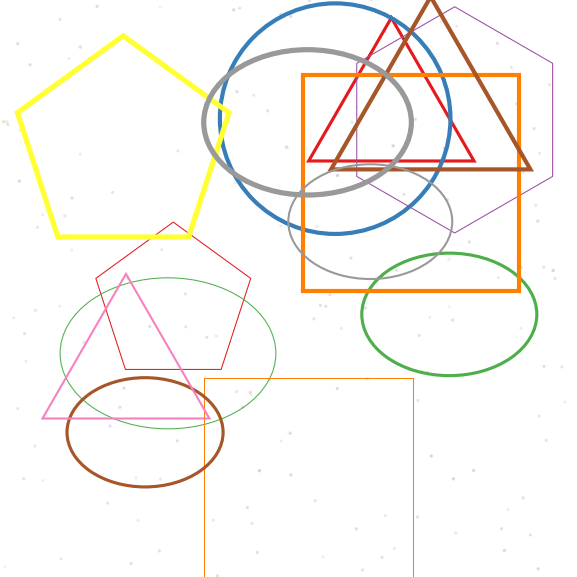[{"shape": "pentagon", "thickness": 0.5, "radius": 0.71, "center": [0.3, 0.474]}, {"shape": "triangle", "thickness": 1.5, "radius": 0.83, "center": [0.678, 0.803]}, {"shape": "circle", "thickness": 2, "radius": 1.0, "center": [0.58, 0.794]}, {"shape": "oval", "thickness": 1.5, "radius": 0.76, "center": [0.778, 0.455]}, {"shape": "oval", "thickness": 0.5, "radius": 0.93, "center": [0.291, 0.387]}, {"shape": "hexagon", "thickness": 0.5, "radius": 0.98, "center": [0.787, 0.792]}, {"shape": "square", "thickness": 2, "radius": 0.94, "center": [0.712, 0.683]}, {"shape": "square", "thickness": 0.5, "radius": 0.9, "center": [0.535, 0.164]}, {"shape": "pentagon", "thickness": 2.5, "radius": 0.96, "center": [0.213, 0.744]}, {"shape": "triangle", "thickness": 2, "radius": 1.0, "center": [0.746, 0.805]}, {"shape": "oval", "thickness": 1.5, "radius": 0.68, "center": [0.251, 0.251]}, {"shape": "triangle", "thickness": 1, "radius": 0.83, "center": [0.218, 0.358]}, {"shape": "oval", "thickness": 2.5, "radius": 0.9, "center": [0.533, 0.787]}, {"shape": "oval", "thickness": 1, "radius": 0.71, "center": [0.641, 0.615]}]